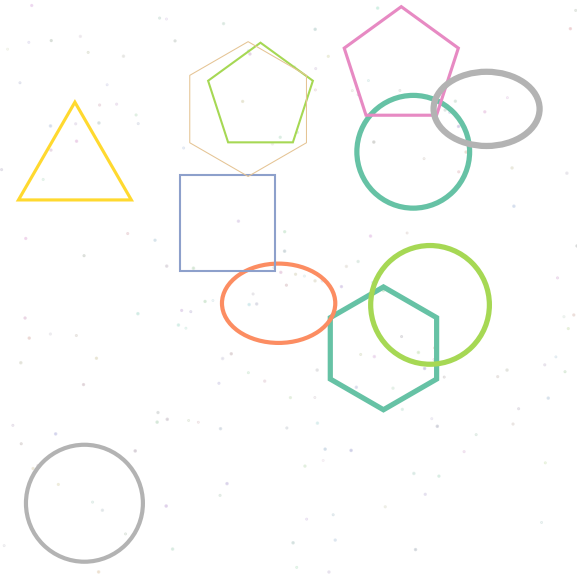[{"shape": "circle", "thickness": 2.5, "radius": 0.49, "center": [0.716, 0.736]}, {"shape": "hexagon", "thickness": 2.5, "radius": 0.53, "center": [0.664, 0.396]}, {"shape": "oval", "thickness": 2, "radius": 0.49, "center": [0.482, 0.474]}, {"shape": "square", "thickness": 1, "radius": 0.41, "center": [0.394, 0.613]}, {"shape": "pentagon", "thickness": 1.5, "radius": 0.52, "center": [0.695, 0.884]}, {"shape": "pentagon", "thickness": 1, "radius": 0.48, "center": [0.451, 0.83]}, {"shape": "circle", "thickness": 2.5, "radius": 0.51, "center": [0.745, 0.471]}, {"shape": "triangle", "thickness": 1.5, "radius": 0.56, "center": [0.13, 0.709]}, {"shape": "hexagon", "thickness": 0.5, "radius": 0.58, "center": [0.43, 0.81]}, {"shape": "oval", "thickness": 3, "radius": 0.46, "center": [0.843, 0.811]}, {"shape": "circle", "thickness": 2, "radius": 0.51, "center": [0.146, 0.128]}]